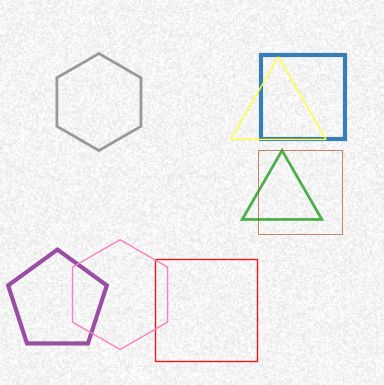[{"shape": "square", "thickness": 1, "radius": 0.66, "center": [0.534, 0.194]}, {"shape": "square", "thickness": 3, "radius": 0.55, "center": [0.787, 0.748]}, {"shape": "triangle", "thickness": 2, "radius": 0.6, "center": [0.733, 0.49]}, {"shape": "pentagon", "thickness": 3, "radius": 0.67, "center": [0.149, 0.217]}, {"shape": "triangle", "thickness": 1, "radius": 0.71, "center": [0.723, 0.709]}, {"shape": "square", "thickness": 0.5, "radius": 0.55, "center": [0.78, 0.502]}, {"shape": "hexagon", "thickness": 1, "radius": 0.71, "center": [0.312, 0.235]}, {"shape": "hexagon", "thickness": 2, "radius": 0.63, "center": [0.257, 0.735]}]